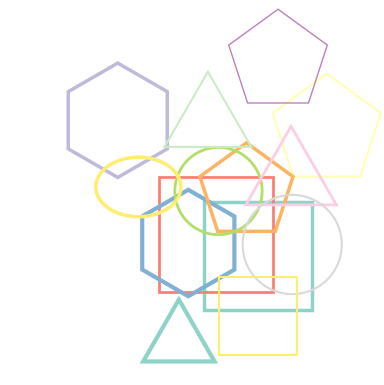[{"shape": "triangle", "thickness": 3, "radius": 0.54, "center": [0.465, 0.115]}, {"shape": "square", "thickness": 2.5, "radius": 0.7, "center": [0.671, 0.335]}, {"shape": "pentagon", "thickness": 1.5, "radius": 0.74, "center": [0.849, 0.661]}, {"shape": "hexagon", "thickness": 2.5, "radius": 0.74, "center": [0.306, 0.688]}, {"shape": "square", "thickness": 2, "radius": 0.74, "center": [0.561, 0.391]}, {"shape": "hexagon", "thickness": 3, "radius": 0.69, "center": [0.489, 0.369]}, {"shape": "pentagon", "thickness": 2.5, "radius": 0.64, "center": [0.64, 0.502]}, {"shape": "circle", "thickness": 2, "radius": 0.57, "center": [0.567, 0.504]}, {"shape": "triangle", "thickness": 2, "radius": 0.68, "center": [0.756, 0.536]}, {"shape": "circle", "thickness": 1.5, "radius": 0.64, "center": [0.759, 0.365]}, {"shape": "pentagon", "thickness": 1, "radius": 0.67, "center": [0.722, 0.841]}, {"shape": "triangle", "thickness": 1.5, "radius": 0.65, "center": [0.54, 0.683]}, {"shape": "square", "thickness": 1.5, "radius": 0.51, "center": [0.669, 0.178]}, {"shape": "oval", "thickness": 2.5, "radius": 0.55, "center": [0.359, 0.514]}]